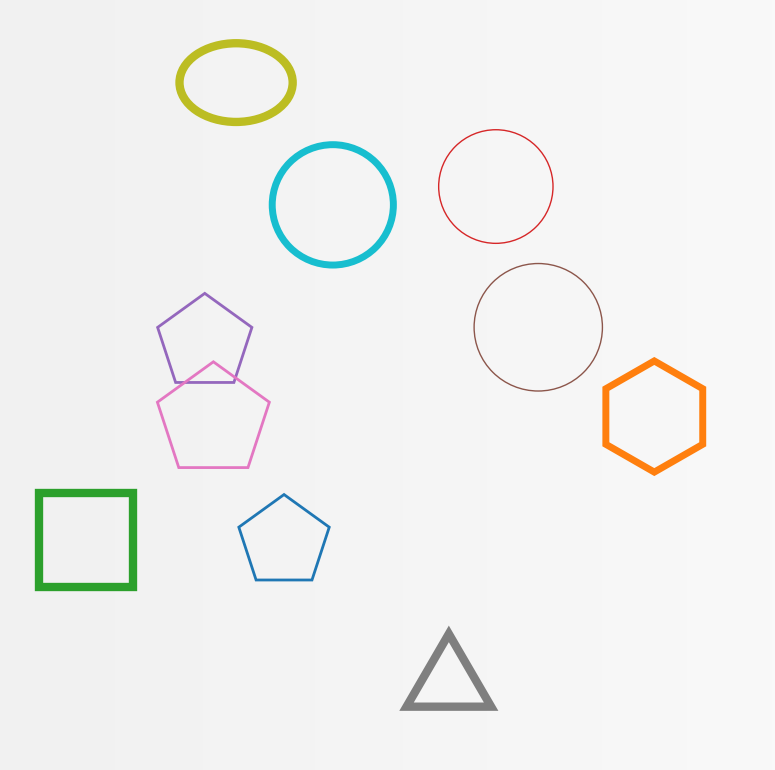[{"shape": "pentagon", "thickness": 1, "radius": 0.31, "center": [0.366, 0.296]}, {"shape": "hexagon", "thickness": 2.5, "radius": 0.36, "center": [0.844, 0.459]}, {"shape": "square", "thickness": 3, "radius": 0.3, "center": [0.111, 0.299]}, {"shape": "circle", "thickness": 0.5, "radius": 0.37, "center": [0.64, 0.758]}, {"shape": "pentagon", "thickness": 1, "radius": 0.32, "center": [0.264, 0.555]}, {"shape": "circle", "thickness": 0.5, "radius": 0.41, "center": [0.695, 0.575]}, {"shape": "pentagon", "thickness": 1, "radius": 0.38, "center": [0.275, 0.454]}, {"shape": "triangle", "thickness": 3, "radius": 0.32, "center": [0.579, 0.114]}, {"shape": "oval", "thickness": 3, "radius": 0.37, "center": [0.305, 0.893]}, {"shape": "circle", "thickness": 2.5, "radius": 0.39, "center": [0.429, 0.734]}]